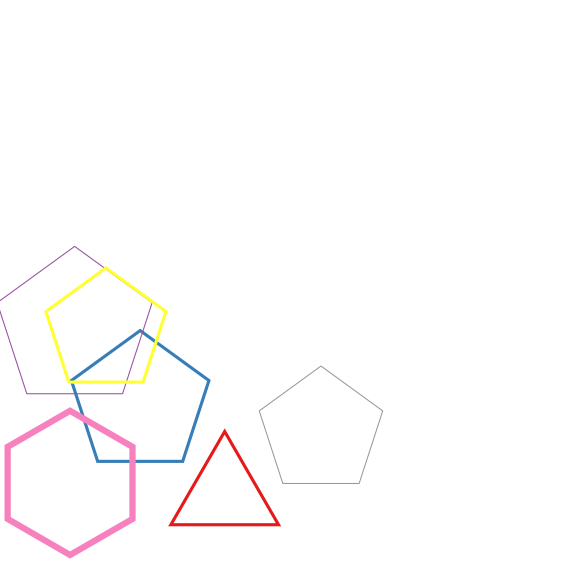[{"shape": "triangle", "thickness": 1.5, "radius": 0.54, "center": [0.389, 0.144]}, {"shape": "pentagon", "thickness": 1.5, "radius": 0.63, "center": [0.243, 0.302]}, {"shape": "pentagon", "thickness": 0.5, "radius": 0.71, "center": [0.129, 0.431]}, {"shape": "pentagon", "thickness": 1.5, "radius": 0.55, "center": [0.183, 0.426]}, {"shape": "hexagon", "thickness": 3, "radius": 0.62, "center": [0.121, 0.163]}, {"shape": "pentagon", "thickness": 0.5, "radius": 0.56, "center": [0.556, 0.253]}]